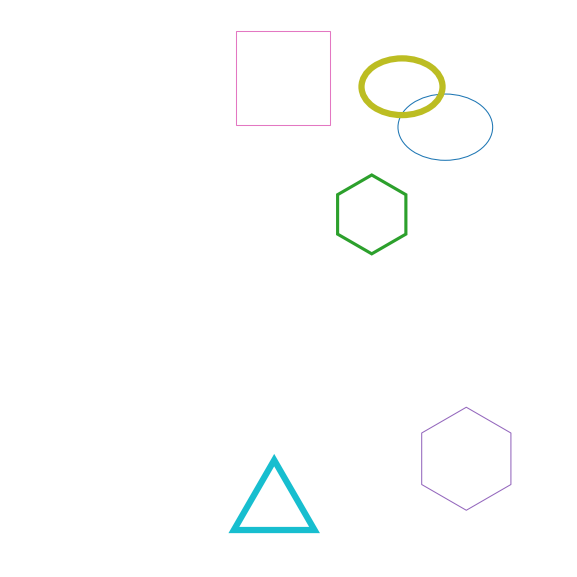[{"shape": "oval", "thickness": 0.5, "radius": 0.41, "center": [0.771, 0.779]}, {"shape": "hexagon", "thickness": 1.5, "radius": 0.34, "center": [0.644, 0.628]}, {"shape": "hexagon", "thickness": 0.5, "radius": 0.45, "center": [0.807, 0.205]}, {"shape": "square", "thickness": 0.5, "radius": 0.41, "center": [0.489, 0.864]}, {"shape": "oval", "thickness": 3, "radius": 0.35, "center": [0.696, 0.849]}, {"shape": "triangle", "thickness": 3, "radius": 0.4, "center": [0.475, 0.122]}]